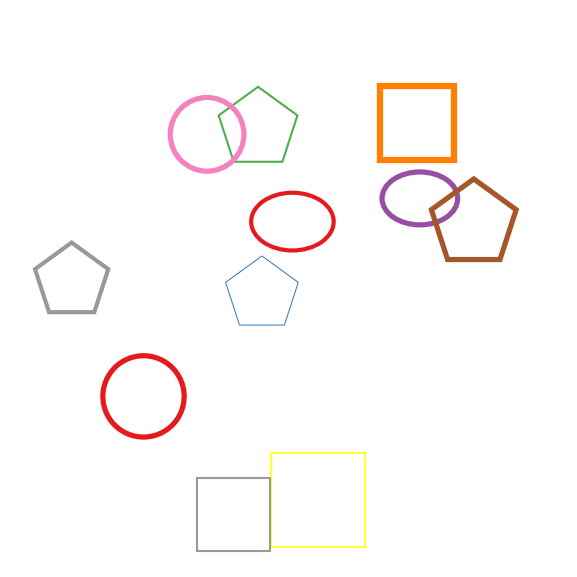[{"shape": "oval", "thickness": 2, "radius": 0.36, "center": [0.506, 0.615]}, {"shape": "circle", "thickness": 2.5, "radius": 0.35, "center": [0.249, 0.313]}, {"shape": "pentagon", "thickness": 0.5, "radius": 0.33, "center": [0.454, 0.49]}, {"shape": "pentagon", "thickness": 1, "radius": 0.36, "center": [0.447, 0.777]}, {"shape": "oval", "thickness": 2.5, "radius": 0.33, "center": [0.727, 0.656]}, {"shape": "square", "thickness": 3, "radius": 0.32, "center": [0.723, 0.786]}, {"shape": "square", "thickness": 1, "radius": 0.41, "center": [0.551, 0.133]}, {"shape": "pentagon", "thickness": 2.5, "radius": 0.39, "center": [0.82, 0.612]}, {"shape": "circle", "thickness": 2.5, "radius": 0.32, "center": [0.359, 0.767]}, {"shape": "square", "thickness": 1, "radius": 0.32, "center": [0.404, 0.108]}, {"shape": "pentagon", "thickness": 2, "radius": 0.33, "center": [0.124, 0.512]}]